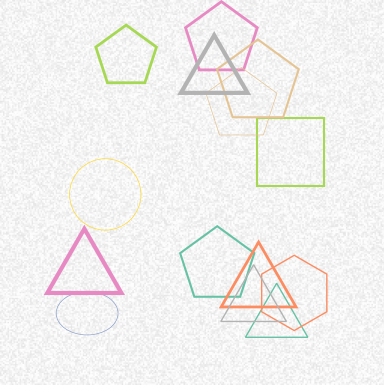[{"shape": "pentagon", "thickness": 1.5, "radius": 0.51, "center": [0.564, 0.311]}, {"shape": "triangle", "thickness": 1, "radius": 0.47, "center": [0.719, 0.171]}, {"shape": "triangle", "thickness": 2, "radius": 0.56, "center": [0.672, 0.259]}, {"shape": "hexagon", "thickness": 1, "radius": 0.49, "center": [0.764, 0.239]}, {"shape": "oval", "thickness": 0.5, "radius": 0.4, "center": [0.226, 0.186]}, {"shape": "pentagon", "thickness": 2, "radius": 0.49, "center": [0.575, 0.898]}, {"shape": "triangle", "thickness": 3, "radius": 0.56, "center": [0.219, 0.295]}, {"shape": "square", "thickness": 1.5, "radius": 0.44, "center": [0.755, 0.605]}, {"shape": "pentagon", "thickness": 2, "radius": 0.41, "center": [0.328, 0.852]}, {"shape": "circle", "thickness": 0.5, "radius": 0.46, "center": [0.273, 0.495]}, {"shape": "pentagon", "thickness": 0.5, "radius": 0.48, "center": [0.627, 0.728]}, {"shape": "pentagon", "thickness": 1.5, "radius": 0.56, "center": [0.67, 0.786]}, {"shape": "triangle", "thickness": 3, "radius": 0.5, "center": [0.556, 0.809]}, {"shape": "triangle", "thickness": 1, "radius": 0.49, "center": [0.659, 0.214]}]